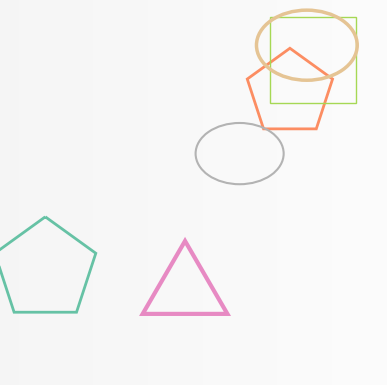[{"shape": "pentagon", "thickness": 2, "radius": 0.69, "center": [0.117, 0.3]}, {"shape": "pentagon", "thickness": 2, "radius": 0.58, "center": [0.748, 0.759]}, {"shape": "triangle", "thickness": 3, "radius": 0.63, "center": [0.478, 0.248]}, {"shape": "square", "thickness": 1, "radius": 0.55, "center": [0.807, 0.844]}, {"shape": "oval", "thickness": 2.5, "radius": 0.65, "center": [0.792, 0.883]}, {"shape": "oval", "thickness": 1.5, "radius": 0.57, "center": [0.618, 0.601]}]